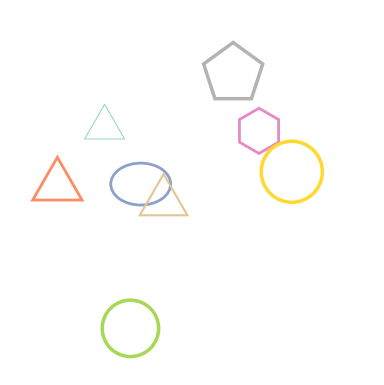[{"shape": "triangle", "thickness": 0.5, "radius": 0.3, "center": [0.272, 0.669]}, {"shape": "triangle", "thickness": 2, "radius": 0.37, "center": [0.149, 0.517]}, {"shape": "oval", "thickness": 2, "radius": 0.39, "center": [0.365, 0.522]}, {"shape": "hexagon", "thickness": 2, "radius": 0.29, "center": [0.673, 0.66]}, {"shape": "circle", "thickness": 2.5, "radius": 0.37, "center": [0.339, 0.147]}, {"shape": "circle", "thickness": 2.5, "radius": 0.4, "center": [0.758, 0.554]}, {"shape": "triangle", "thickness": 1.5, "radius": 0.36, "center": [0.425, 0.477]}, {"shape": "pentagon", "thickness": 2.5, "radius": 0.4, "center": [0.606, 0.809]}]